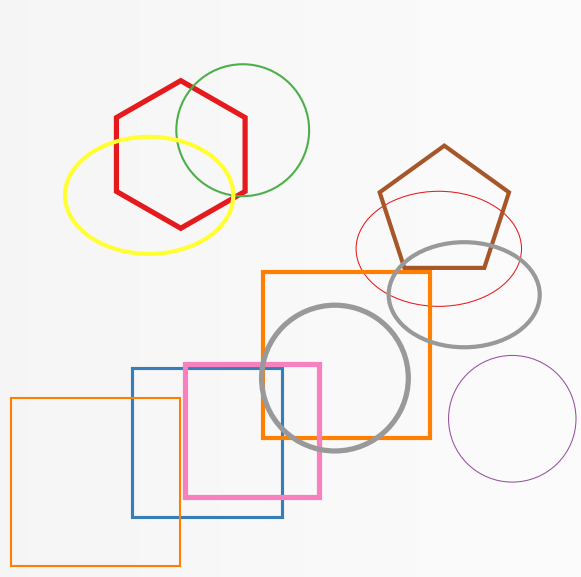[{"shape": "hexagon", "thickness": 2.5, "radius": 0.64, "center": [0.311, 0.732]}, {"shape": "oval", "thickness": 0.5, "radius": 0.71, "center": [0.755, 0.568]}, {"shape": "square", "thickness": 1.5, "radius": 0.65, "center": [0.356, 0.234]}, {"shape": "circle", "thickness": 1, "radius": 0.57, "center": [0.418, 0.774]}, {"shape": "circle", "thickness": 0.5, "radius": 0.55, "center": [0.881, 0.274]}, {"shape": "square", "thickness": 2, "radius": 0.72, "center": [0.596, 0.385]}, {"shape": "square", "thickness": 1, "radius": 0.73, "center": [0.165, 0.164]}, {"shape": "oval", "thickness": 2, "radius": 0.72, "center": [0.257, 0.661]}, {"shape": "pentagon", "thickness": 2, "radius": 0.58, "center": [0.764, 0.63]}, {"shape": "square", "thickness": 2.5, "radius": 0.58, "center": [0.433, 0.254]}, {"shape": "circle", "thickness": 2.5, "radius": 0.63, "center": [0.576, 0.344]}, {"shape": "oval", "thickness": 2, "radius": 0.65, "center": [0.799, 0.489]}]